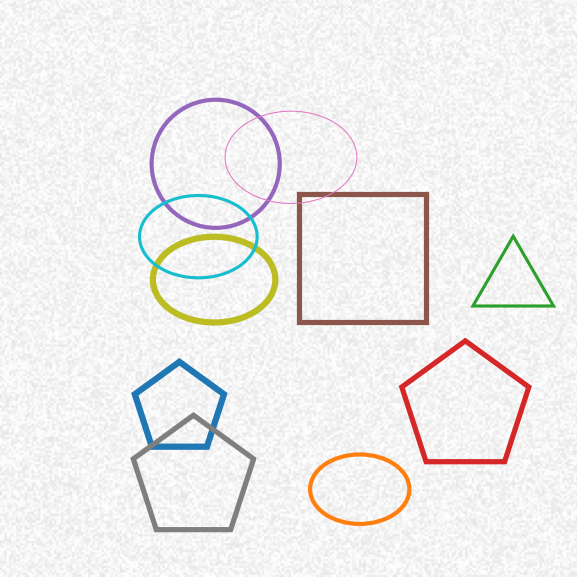[{"shape": "pentagon", "thickness": 3, "radius": 0.41, "center": [0.311, 0.291]}, {"shape": "oval", "thickness": 2, "radius": 0.43, "center": [0.623, 0.152]}, {"shape": "triangle", "thickness": 1.5, "radius": 0.4, "center": [0.889, 0.51]}, {"shape": "pentagon", "thickness": 2.5, "radius": 0.58, "center": [0.806, 0.293]}, {"shape": "circle", "thickness": 2, "radius": 0.55, "center": [0.373, 0.716]}, {"shape": "square", "thickness": 2.5, "radius": 0.55, "center": [0.627, 0.552]}, {"shape": "oval", "thickness": 0.5, "radius": 0.57, "center": [0.504, 0.727]}, {"shape": "pentagon", "thickness": 2.5, "radius": 0.55, "center": [0.335, 0.171]}, {"shape": "oval", "thickness": 3, "radius": 0.53, "center": [0.371, 0.515]}, {"shape": "oval", "thickness": 1.5, "radius": 0.51, "center": [0.343, 0.589]}]